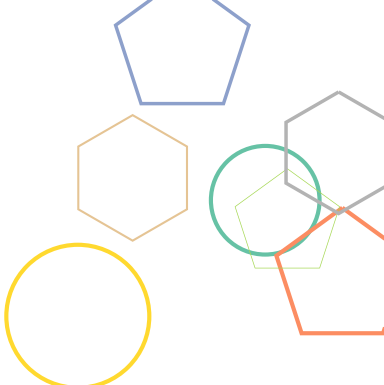[{"shape": "circle", "thickness": 3, "radius": 0.71, "center": [0.689, 0.48]}, {"shape": "pentagon", "thickness": 3, "radius": 0.9, "center": [0.889, 0.28]}, {"shape": "pentagon", "thickness": 2.5, "radius": 0.91, "center": [0.473, 0.878]}, {"shape": "pentagon", "thickness": 0.5, "radius": 0.71, "center": [0.746, 0.419]}, {"shape": "circle", "thickness": 3, "radius": 0.93, "center": [0.202, 0.179]}, {"shape": "hexagon", "thickness": 1.5, "radius": 0.81, "center": [0.345, 0.538]}, {"shape": "hexagon", "thickness": 2.5, "radius": 0.79, "center": [0.88, 0.603]}]